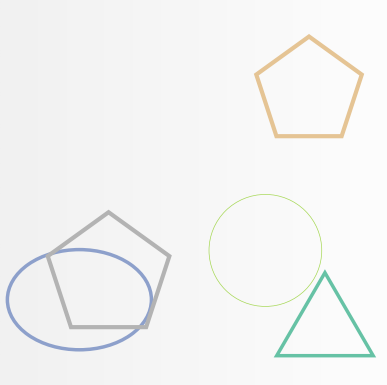[{"shape": "triangle", "thickness": 2.5, "radius": 0.72, "center": [0.839, 0.148]}, {"shape": "oval", "thickness": 2.5, "radius": 0.93, "center": [0.205, 0.222]}, {"shape": "circle", "thickness": 0.5, "radius": 0.73, "center": [0.685, 0.35]}, {"shape": "pentagon", "thickness": 3, "radius": 0.72, "center": [0.797, 0.762]}, {"shape": "pentagon", "thickness": 3, "radius": 0.82, "center": [0.28, 0.284]}]